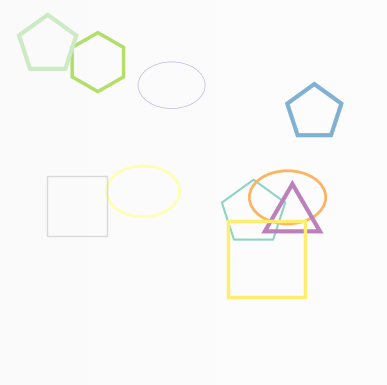[{"shape": "pentagon", "thickness": 1.5, "radius": 0.43, "center": [0.654, 0.447]}, {"shape": "oval", "thickness": 2, "radius": 0.47, "center": [0.37, 0.503]}, {"shape": "oval", "thickness": 0.5, "radius": 0.43, "center": [0.443, 0.779]}, {"shape": "pentagon", "thickness": 3, "radius": 0.37, "center": [0.811, 0.708]}, {"shape": "oval", "thickness": 2, "radius": 0.49, "center": [0.742, 0.487]}, {"shape": "hexagon", "thickness": 2.5, "radius": 0.38, "center": [0.253, 0.839]}, {"shape": "square", "thickness": 1, "radius": 0.39, "center": [0.198, 0.465]}, {"shape": "triangle", "thickness": 3, "radius": 0.41, "center": [0.755, 0.44]}, {"shape": "pentagon", "thickness": 3, "radius": 0.39, "center": [0.123, 0.884]}, {"shape": "square", "thickness": 2.5, "radius": 0.5, "center": [0.688, 0.327]}]